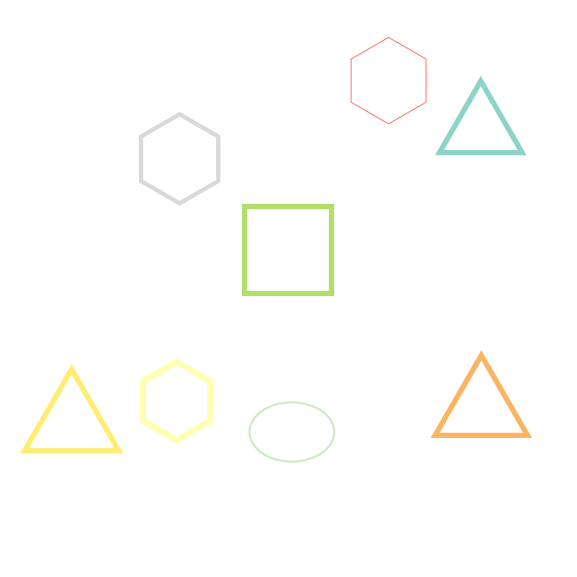[{"shape": "triangle", "thickness": 2.5, "radius": 0.41, "center": [0.833, 0.776]}, {"shape": "hexagon", "thickness": 3, "radius": 0.34, "center": [0.306, 0.305]}, {"shape": "hexagon", "thickness": 0.5, "radius": 0.37, "center": [0.673, 0.86]}, {"shape": "triangle", "thickness": 2.5, "radius": 0.46, "center": [0.833, 0.291]}, {"shape": "square", "thickness": 2.5, "radius": 0.38, "center": [0.498, 0.567]}, {"shape": "hexagon", "thickness": 2, "radius": 0.39, "center": [0.311, 0.724]}, {"shape": "oval", "thickness": 1, "radius": 0.37, "center": [0.505, 0.251]}, {"shape": "triangle", "thickness": 2.5, "radius": 0.47, "center": [0.124, 0.266]}]